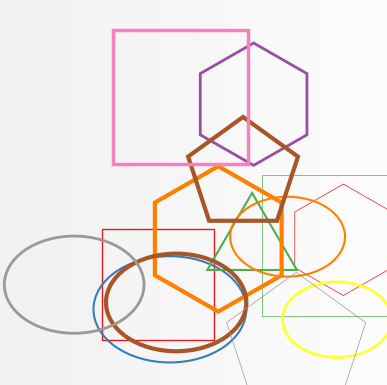[{"shape": "square", "thickness": 1, "radius": 0.72, "center": [0.407, 0.261]}, {"shape": "hexagon", "thickness": 0.5, "radius": 0.72, "center": [0.886, 0.377]}, {"shape": "oval", "thickness": 1.5, "radius": 0.99, "center": [0.438, 0.197]}, {"shape": "square", "thickness": 0.5, "radius": 0.91, "center": [0.859, 0.363]}, {"shape": "triangle", "thickness": 1.5, "radius": 0.67, "center": [0.651, 0.365]}, {"shape": "hexagon", "thickness": 2, "radius": 0.79, "center": [0.654, 0.729]}, {"shape": "oval", "thickness": 1.5, "radius": 0.74, "center": [0.742, 0.385]}, {"shape": "hexagon", "thickness": 3, "radius": 0.94, "center": [0.563, 0.379]}, {"shape": "oval", "thickness": 2, "radius": 0.7, "center": [0.87, 0.17]}, {"shape": "pentagon", "thickness": 3, "radius": 0.75, "center": [0.627, 0.547]}, {"shape": "oval", "thickness": 3, "radius": 0.91, "center": [0.455, 0.214]}, {"shape": "square", "thickness": 2.5, "radius": 0.87, "center": [0.466, 0.747]}, {"shape": "oval", "thickness": 2, "radius": 0.9, "center": [0.191, 0.261]}, {"shape": "pentagon", "thickness": 0.5, "radius": 0.94, "center": [0.764, 0.104]}]